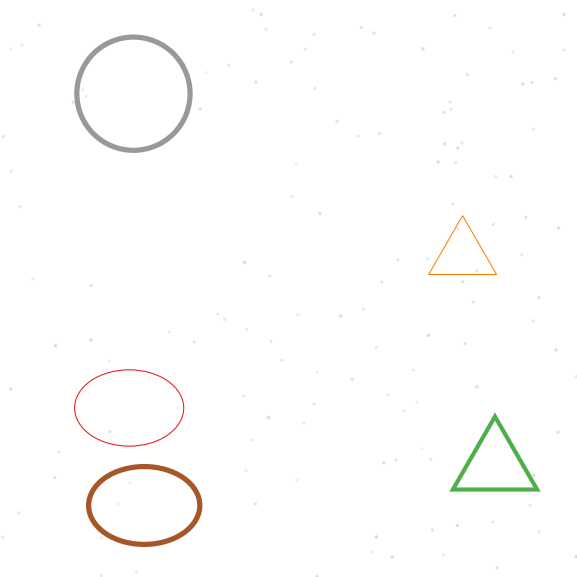[{"shape": "oval", "thickness": 0.5, "radius": 0.47, "center": [0.224, 0.293]}, {"shape": "triangle", "thickness": 2, "radius": 0.42, "center": [0.857, 0.194]}, {"shape": "triangle", "thickness": 0.5, "radius": 0.34, "center": [0.801, 0.558]}, {"shape": "oval", "thickness": 2.5, "radius": 0.48, "center": [0.25, 0.124]}, {"shape": "circle", "thickness": 2.5, "radius": 0.49, "center": [0.231, 0.837]}]